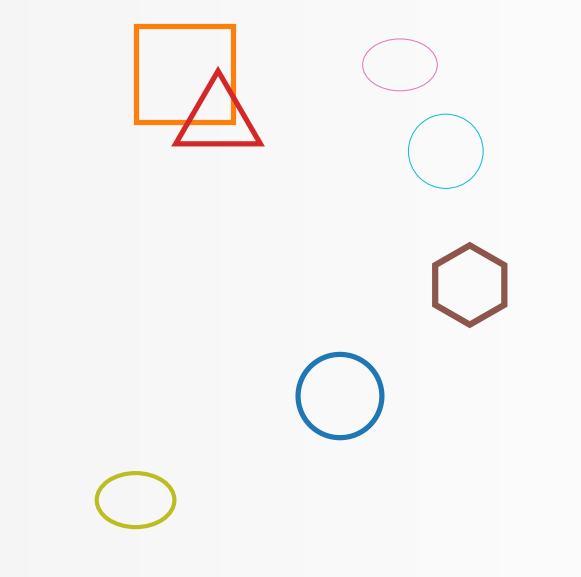[{"shape": "circle", "thickness": 2.5, "radius": 0.36, "center": [0.585, 0.313]}, {"shape": "square", "thickness": 2.5, "radius": 0.42, "center": [0.318, 0.871]}, {"shape": "triangle", "thickness": 2.5, "radius": 0.42, "center": [0.375, 0.792]}, {"shape": "hexagon", "thickness": 3, "radius": 0.34, "center": [0.808, 0.506]}, {"shape": "oval", "thickness": 0.5, "radius": 0.32, "center": [0.688, 0.887]}, {"shape": "oval", "thickness": 2, "radius": 0.33, "center": [0.233, 0.133]}, {"shape": "circle", "thickness": 0.5, "radius": 0.32, "center": [0.767, 0.737]}]